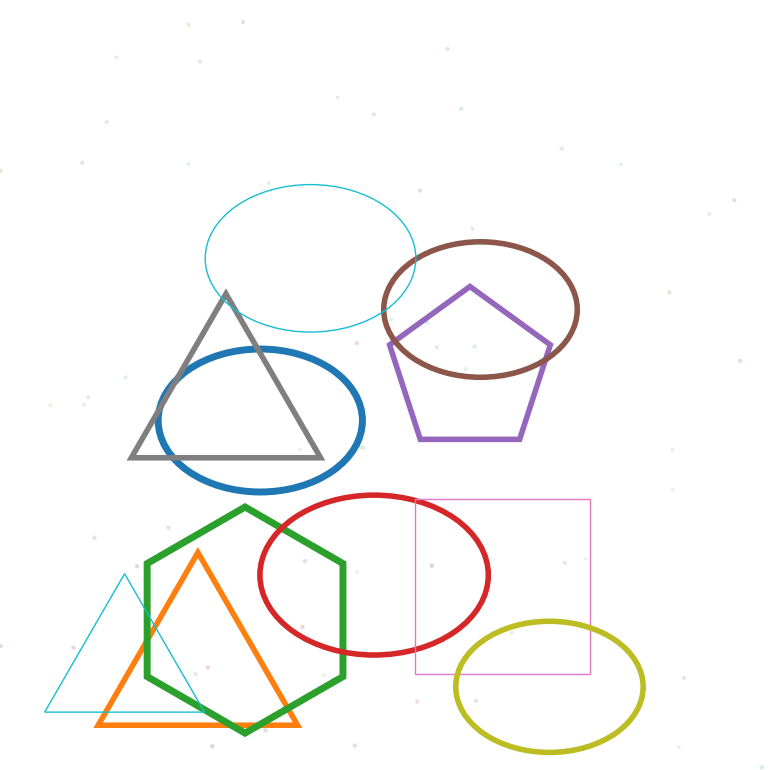[{"shape": "oval", "thickness": 2.5, "radius": 0.66, "center": [0.338, 0.454]}, {"shape": "triangle", "thickness": 2, "radius": 0.75, "center": [0.257, 0.133]}, {"shape": "hexagon", "thickness": 2.5, "radius": 0.73, "center": [0.318, 0.195]}, {"shape": "oval", "thickness": 2, "radius": 0.74, "center": [0.486, 0.253]}, {"shape": "pentagon", "thickness": 2, "radius": 0.55, "center": [0.61, 0.518]}, {"shape": "oval", "thickness": 2, "radius": 0.63, "center": [0.624, 0.598]}, {"shape": "square", "thickness": 0.5, "radius": 0.57, "center": [0.652, 0.238]}, {"shape": "triangle", "thickness": 2, "radius": 0.71, "center": [0.293, 0.476]}, {"shape": "oval", "thickness": 2, "radius": 0.61, "center": [0.714, 0.108]}, {"shape": "triangle", "thickness": 0.5, "radius": 0.6, "center": [0.162, 0.135]}, {"shape": "oval", "thickness": 0.5, "radius": 0.68, "center": [0.403, 0.665]}]